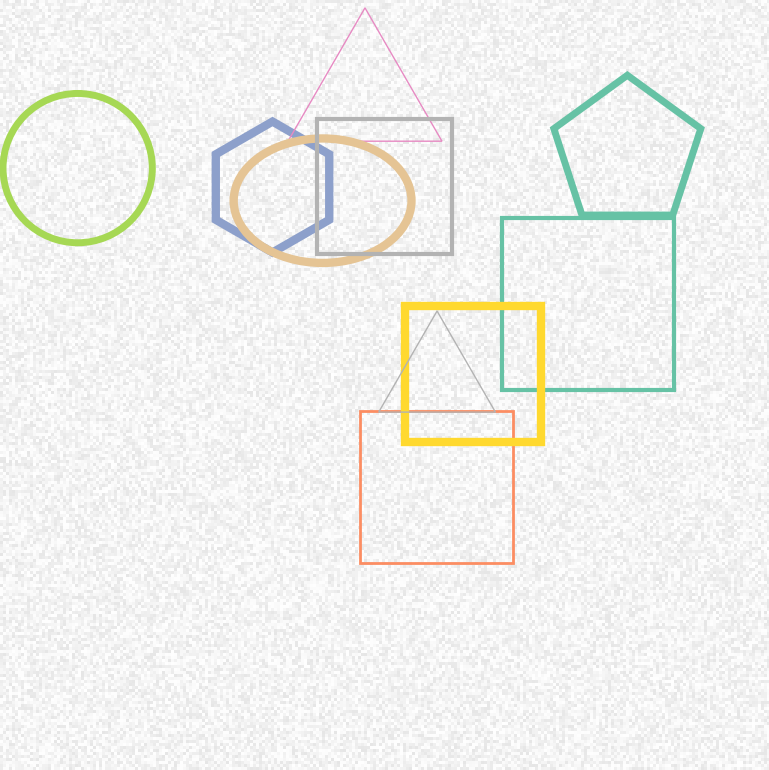[{"shape": "square", "thickness": 1.5, "radius": 0.56, "center": [0.763, 0.605]}, {"shape": "pentagon", "thickness": 2.5, "radius": 0.5, "center": [0.815, 0.802]}, {"shape": "square", "thickness": 1, "radius": 0.5, "center": [0.567, 0.368]}, {"shape": "hexagon", "thickness": 3, "radius": 0.43, "center": [0.354, 0.757]}, {"shape": "triangle", "thickness": 0.5, "radius": 0.58, "center": [0.474, 0.874]}, {"shape": "circle", "thickness": 2.5, "radius": 0.48, "center": [0.101, 0.782]}, {"shape": "square", "thickness": 3, "radius": 0.44, "center": [0.614, 0.515]}, {"shape": "oval", "thickness": 3, "radius": 0.58, "center": [0.419, 0.739]}, {"shape": "triangle", "thickness": 0.5, "radius": 0.44, "center": [0.568, 0.509]}, {"shape": "square", "thickness": 1.5, "radius": 0.44, "center": [0.499, 0.757]}]